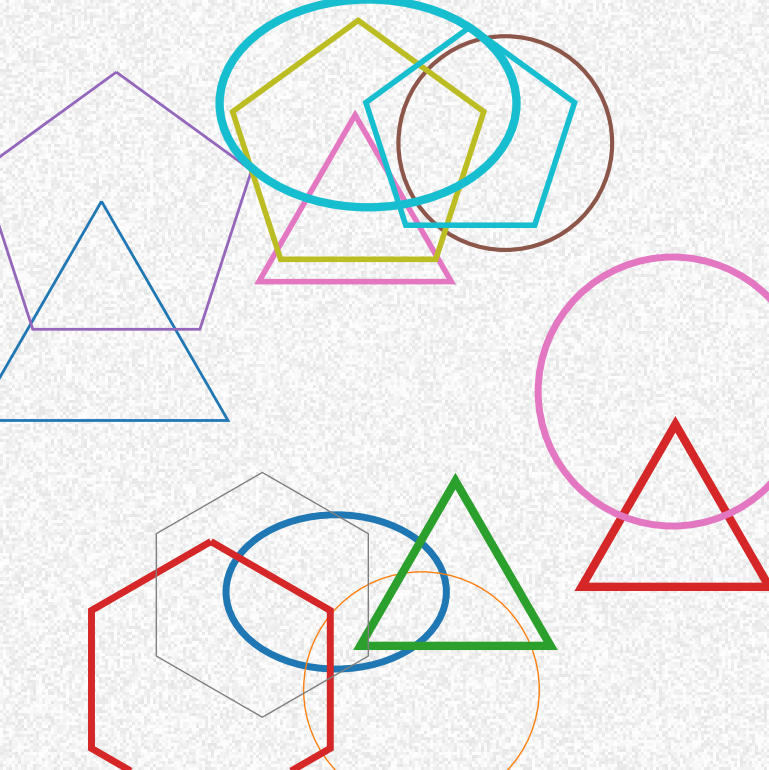[{"shape": "triangle", "thickness": 1, "radius": 0.95, "center": [0.132, 0.549]}, {"shape": "oval", "thickness": 2.5, "radius": 0.72, "center": [0.437, 0.231]}, {"shape": "circle", "thickness": 0.5, "radius": 0.77, "center": [0.547, 0.104]}, {"shape": "triangle", "thickness": 3, "radius": 0.71, "center": [0.591, 0.233]}, {"shape": "hexagon", "thickness": 2.5, "radius": 0.9, "center": [0.274, 0.118]}, {"shape": "triangle", "thickness": 3, "radius": 0.7, "center": [0.877, 0.308]}, {"shape": "pentagon", "thickness": 1, "radius": 0.92, "center": [0.151, 0.722]}, {"shape": "circle", "thickness": 1.5, "radius": 0.69, "center": [0.656, 0.814]}, {"shape": "circle", "thickness": 2.5, "radius": 0.87, "center": [0.874, 0.492]}, {"shape": "triangle", "thickness": 2, "radius": 0.72, "center": [0.461, 0.706]}, {"shape": "hexagon", "thickness": 0.5, "radius": 0.79, "center": [0.341, 0.227]}, {"shape": "pentagon", "thickness": 2, "radius": 0.86, "center": [0.465, 0.802]}, {"shape": "oval", "thickness": 3, "radius": 0.96, "center": [0.478, 0.866]}, {"shape": "pentagon", "thickness": 2, "radius": 0.71, "center": [0.611, 0.823]}]